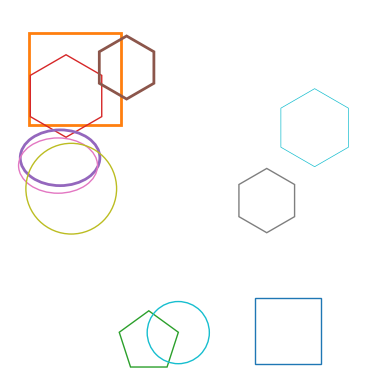[{"shape": "square", "thickness": 1, "radius": 0.43, "center": [0.749, 0.141]}, {"shape": "square", "thickness": 2, "radius": 0.6, "center": [0.194, 0.796]}, {"shape": "pentagon", "thickness": 1, "radius": 0.4, "center": [0.386, 0.112]}, {"shape": "hexagon", "thickness": 1, "radius": 0.54, "center": [0.171, 0.751]}, {"shape": "oval", "thickness": 2, "radius": 0.52, "center": [0.156, 0.59]}, {"shape": "hexagon", "thickness": 2, "radius": 0.41, "center": [0.329, 0.825]}, {"shape": "oval", "thickness": 1, "radius": 0.51, "center": [0.151, 0.57]}, {"shape": "hexagon", "thickness": 1, "radius": 0.42, "center": [0.693, 0.479]}, {"shape": "circle", "thickness": 1, "radius": 0.59, "center": [0.185, 0.51]}, {"shape": "circle", "thickness": 1, "radius": 0.4, "center": [0.463, 0.136]}, {"shape": "hexagon", "thickness": 0.5, "radius": 0.51, "center": [0.817, 0.668]}]